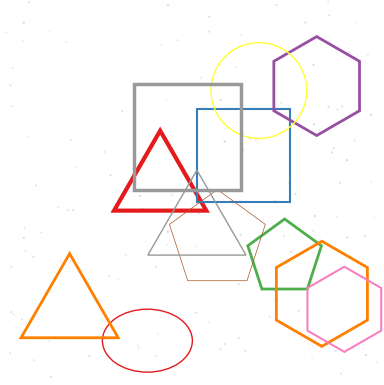[{"shape": "oval", "thickness": 1, "radius": 0.58, "center": [0.383, 0.115]}, {"shape": "triangle", "thickness": 3, "radius": 0.69, "center": [0.416, 0.522]}, {"shape": "square", "thickness": 1.5, "radius": 0.6, "center": [0.633, 0.597]}, {"shape": "pentagon", "thickness": 2, "radius": 0.5, "center": [0.739, 0.331]}, {"shape": "hexagon", "thickness": 2, "radius": 0.64, "center": [0.823, 0.777]}, {"shape": "hexagon", "thickness": 2, "radius": 0.68, "center": [0.836, 0.237]}, {"shape": "triangle", "thickness": 2, "radius": 0.73, "center": [0.181, 0.196]}, {"shape": "circle", "thickness": 1, "radius": 0.62, "center": [0.672, 0.765]}, {"shape": "pentagon", "thickness": 0.5, "radius": 0.65, "center": [0.565, 0.377]}, {"shape": "hexagon", "thickness": 1.5, "radius": 0.55, "center": [0.894, 0.197]}, {"shape": "square", "thickness": 2.5, "radius": 0.69, "center": [0.488, 0.644]}, {"shape": "triangle", "thickness": 1, "radius": 0.74, "center": [0.511, 0.411]}]